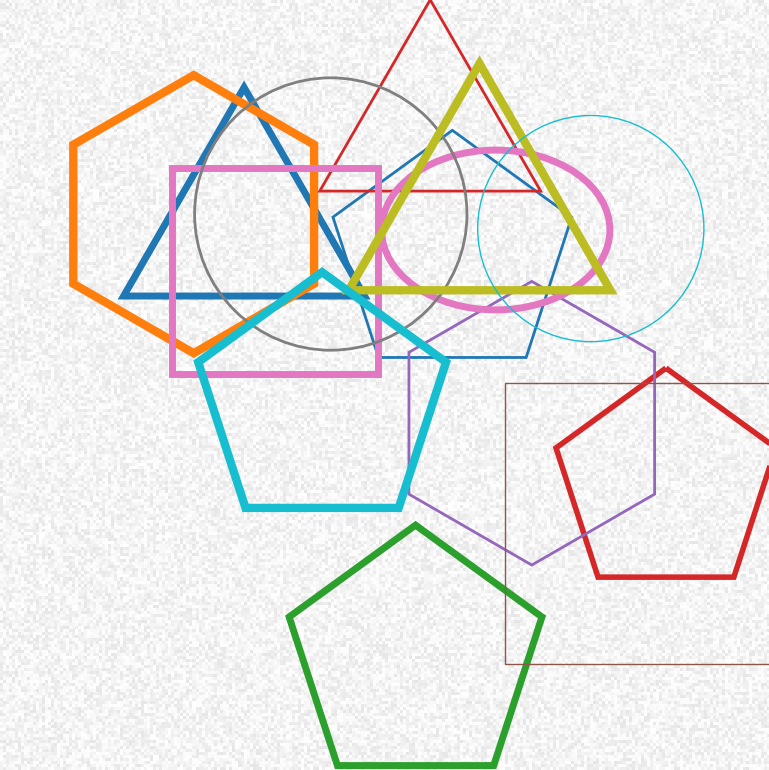[{"shape": "triangle", "thickness": 2.5, "radius": 0.9, "center": [0.317, 0.706]}, {"shape": "pentagon", "thickness": 1, "radius": 0.82, "center": [0.587, 0.668]}, {"shape": "hexagon", "thickness": 3, "radius": 0.9, "center": [0.252, 0.722]}, {"shape": "pentagon", "thickness": 2.5, "radius": 0.86, "center": [0.54, 0.145]}, {"shape": "triangle", "thickness": 1, "radius": 0.83, "center": [0.559, 0.835]}, {"shape": "pentagon", "thickness": 2, "radius": 0.75, "center": [0.865, 0.372]}, {"shape": "hexagon", "thickness": 1, "radius": 0.92, "center": [0.691, 0.45]}, {"shape": "square", "thickness": 0.5, "radius": 0.91, "center": [0.839, 0.32]}, {"shape": "oval", "thickness": 2.5, "radius": 0.74, "center": [0.644, 0.701]}, {"shape": "square", "thickness": 2.5, "radius": 0.67, "center": [0.357, 0.648]}, {"shape": "circle", "thickness": 1, "radius": 0.88, "center": [0.43, 0.722]}, {"shape": "triangle", "thickness": 3, "radius": 0.98, "center": [0.623, 0.721]}, {"shape": "pentagon", "thickness": 3, "radius": 0.85, "center": [0.418, 0.477]}, {"shape": "circle", "thickness": 0.5, "radius": 0.73, "center": [0.767, 0.703]}]